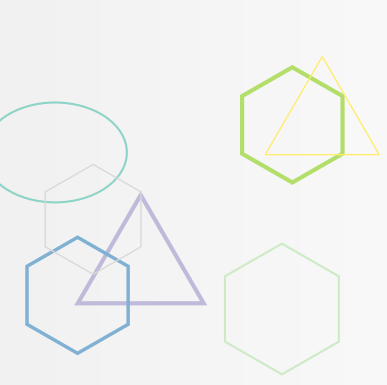[{"shape": "oval", "thickness": 1.5, "radius": 0.93, "center": [0.142, 0.604]}, {"shape": "triangle", "thickness": 3, "radius": 0.94, "center": [0.363, 0.306]}, {"shape": "hexagon", "thickness": 2.5, "radius": 0.75, "center": [0.2, 0.233]}, {"shape": "hexagon", "thickness": 3, "radius": 0.75, "center": [0.754, 0.676]}, {"shape": "hexagon", "thickness": 1, "radius": 0.71, "center": [0.24, 0.43]}, {"shape": "hexagon", "thickness": 1.5, "radius": 0.85, "center": [0.728, 0.197]}, {"shape": "triangle", "thickness": 1, "radius": 0.85, "center": [0.832, 0.683]}]